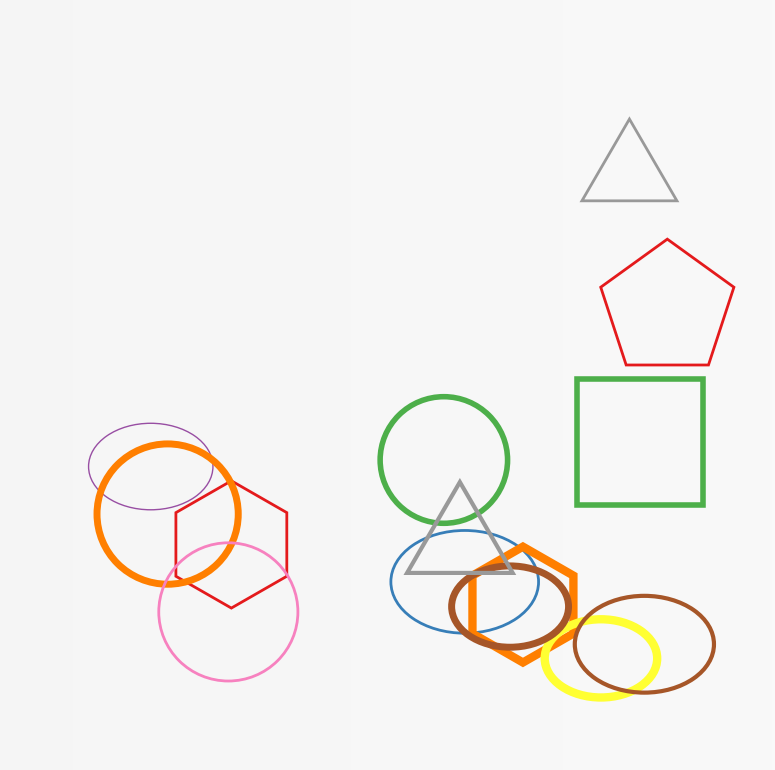[{"shape": "pentagon", "thickness": 1, "radius": 0.45, "center": [0.861, 0.599]}, {"shape": "hexagon", "thickness": 1, "radius": 0.41, "center": [0.299, 0.293]}, {"shape": "oval", "thickness": 1, "radius": 0.48, "center": [0.6, 0.244]}, {"shape": "circle", "thickness": 2, "radius": 0.41, "center": [0.573, 0.403]}, {"shape": "square", "thickness": 2, "radius": 0.41, "center": [0.825, 0.426]}, {"shape": "oval", "thickness": 0.5, "radius": 0.4, "center": [0.195, 0.394]}, {"shape": "hexagon", "thickness": 3, "radius": 0.38, "center": [0.675, 0.215]}, {"shape": "circle", "thickness": 2.5, "radius": 0.46, "center": [0.216, 0.332]}, {"shape": "oval", "thickness": 3, "radius": 0.36, "center": [0.775, 0.145]}, {"shape": "oval", "thickness": 2.5, "radius": 0.38, "center": [0.658, 0.212]}, {"shape": "oval", "thickness": 1.5, "radius": 0.45, "center": [0.831, 0.163]}, {"shape": "circle", "thickness": 1, "radius": 0.45, "center": [0.295, 0.205]}, {"shape": "triangle", "thickness": 1.5, "radius": 0.39, "center": [0.593, 0.295]}, {"shape": "triangle", "thickness": 1, "radius": 0.35, "center": [0.812, 0.775]}]